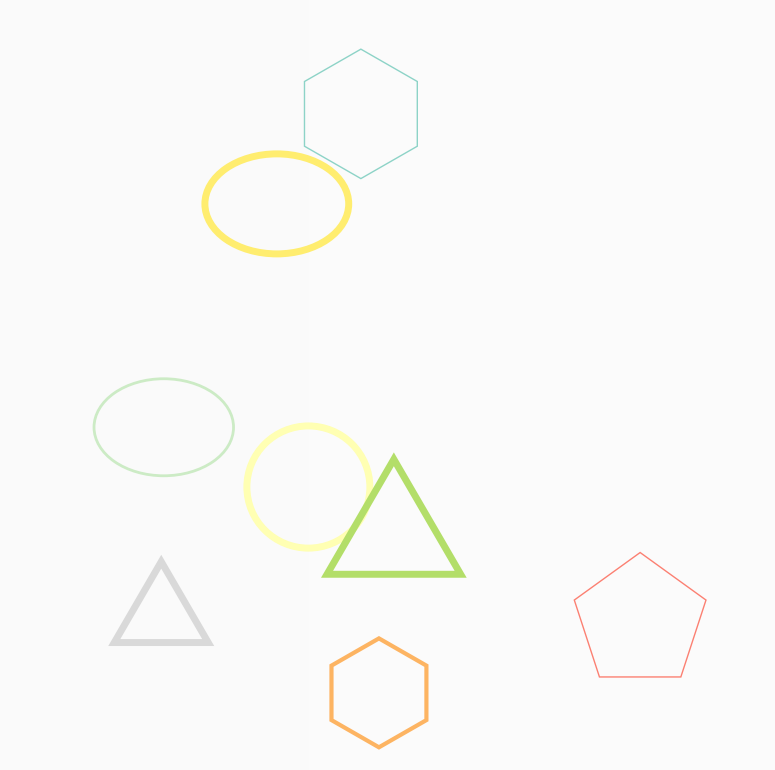[{"shape": "hexagon", "thickness": 0.5, "radius": 0.42, "center": [0.466, 0.852]}, {"shape": "circle", "thickness": 2.5, "radius": 0.4, "center": [0.398, 0.367]}, {"shape": "pentagon", "thickness": 0.5, "radius": 0.45, "center": [0.826, 0.193]}, {"shape": "hexagon", "thickness": 1.5, "radius": 0.35, "center": [0.489, 0.1]}, {"shape": "triangle", "thickness": 2.5, "radius": 0.5, "center": [0.508, 0.304]}, {"shape": "triangle", "thickness": 2.5, "radius": 0.35, "center": [0.208, 0.201]}, {"shape": "oval", "thickness": 1, "radius": 0.45, "center": [0.211, 0.445]}, {"shape": "oval", "thickness": 2.5, "radius": 0.46, "center": [0.357, 0.735]}]